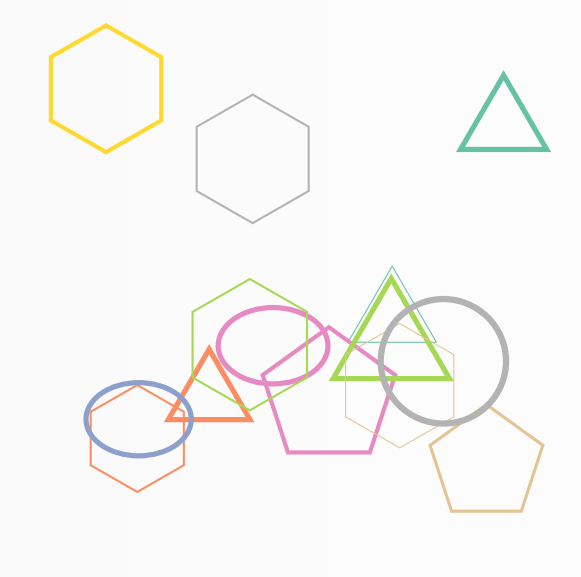[{"shape": "triangle", "thickness": 2.5, "radius": 0.43, "center": [0.866, 0.783]}, {"shape": "triangle", "thickness": 0.5, "radius": 0.44, "center": [0.675, 0.45]}, {"shape": "triangle", "thickness": 2.5, "radius": 0.41, "center": [0.36, 0.313]}, {"shape": "hexagon", "thickness": 1, "radius": 0.46, "center": [0.236, 0.24]}, {"shape": "oval", "thickness": 2.5, "radius": 0.45, "center": [0.239, 0.273]}, {"shape": "pentagon", "thickness": 2, "radius": 0.6, "center": [0.566, 0.313]}, {"shape": "oval", "thickness": 2.5, "radius": 0.47, "center": [0.47, 0.4]}, {"shape": "triangle", "thickness": 2.5, "radius": 0.58, "center": [0.673, 0.401]}, {"shape": "hexagon", "thickness": 1, "radius": 0.57, "center": [0.43, 0.402]}, {"shape": "hexagon", "thickness": 2, "radius": 0.55, "center": [0.183, 0.845]}, {"shape": "pentagon", "thickness": 1.5, "radius": 0.51, "center": [0.837, 0.197]}, {"shape": "hexagon", "thickness": 0.5, "radius": 0.54, "center": [0.688, 0.331]}, {"shape": "hexagon", "thickness": 1, "radius": 0.56, "center": [0.435, 0.724]}, {"shape": "circle", "thickness": 3, "radius": 0.54, "center": [0.763, 0.374]}]